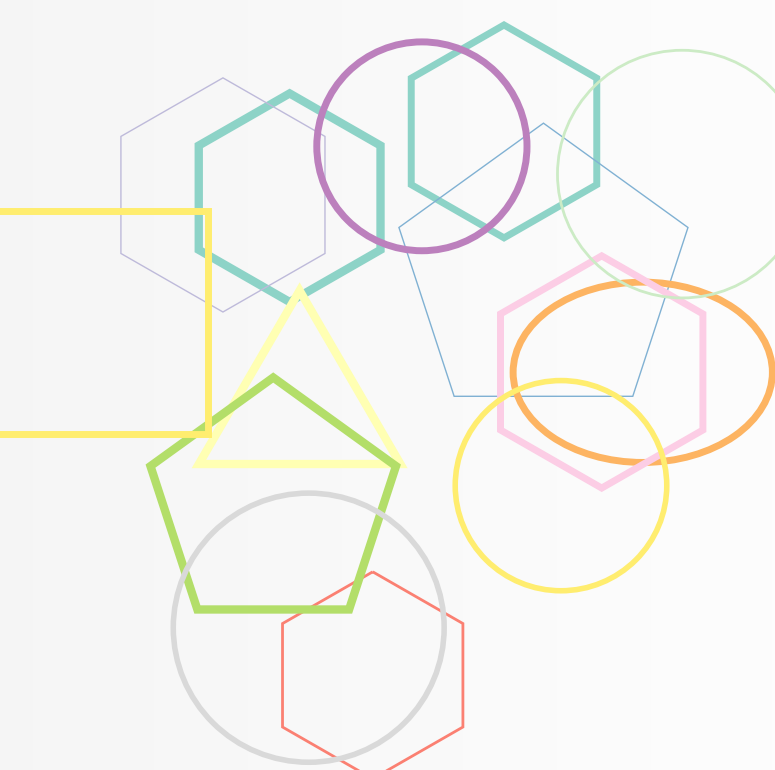[{"shape": "hexagon", "thickness": 3, "radius": 0.68, "center": [0.374, 0.743]}, {"shape": "hexagon", "thickness": 2.5, "radius": 0.69, "center": [0.65, 0.829]}, {"shape": "triangle", "thickness": 3, "radius": 0.75, "center": [0.387, 0.472]}, {"shape": "hexagon", "thickness": 0.5, "radius": 0.76, "center": [0.288, 0.747]}, {"shape": "hexagon", "thickness": 1, "radius": 0.67, "center": [0.481, 0.123]}, {"shape": "pentagon", "thickness": 0.5, "radius": 0.98, "center": [0.701, 0.644]}, {"shape": "oval", "thickness": 2.5, "radius": 0.84, "center": [0.829, 0.517]}, {"shape": "pentagon", "thickness": 3, "radius": 0.83, "center": [0.353, 0.343]}, {"shape": "hexagon", "thickness": 2.5, "radius": 0.75, "center": [0.776, 0.517]}, {"shape": "circle", "thickness": 2, "radius": 0.87, "center": [0.398, 0.185]}, {"shape": "circle", "thickness": 2.5, "radius": 0.68, "center": [0.544, 0.81]}, {"shape": "circle", "thickness": 1, "radius": 0.8, "center": [0.88, 0.774]}, {"shape": "circle", "thickness": 2, "radius": 0.68, "center": [0.724, 0.369]}, {"shape": "square", "thickness": 2.5, "radius": 0.72, "center": [0.124, 0.581]}]